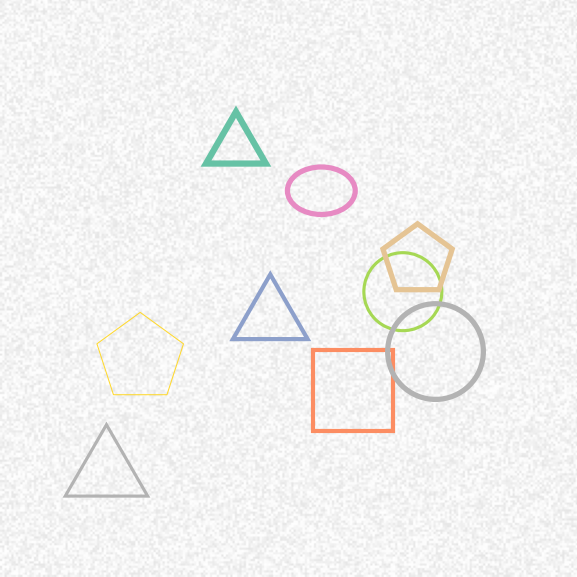[{"shape": "triangle", "thickness": 3, "radius": 0.3, "center": [0.409, 0.746]}, {"shape": "square", "thickness": 2, "radius": 0.35, "center": [0.611, 0.323]}, {"shape": "triangle", "thickness": 2, "radius": 0.37, "center": [0.468, 0.449]}, {"shape": "oval", "thickness": 2.5, "radius": 0.29, "center": [0.556, 0.669]}, {"shape": "circle", "thickness": 1.5, "radius": 0.34, "center": [0.698, 0.494]}, {"shape": "pentagon", "thickness": 0.5, "radius": 0.39, "center": [0.243, 0.379]}, {"shape": "pentagon", "thickness": 2.5, "radius": 0.32, "center": [0.723, 0.549]}, {"shape": "circle", "thickness": 2.5, "radius": 0.41, "center": [0.754, 0.39]}, {"shape": "triangle", "thickness": 1.5, "radius": 0.41, "center": [0.184, 0.181]}]